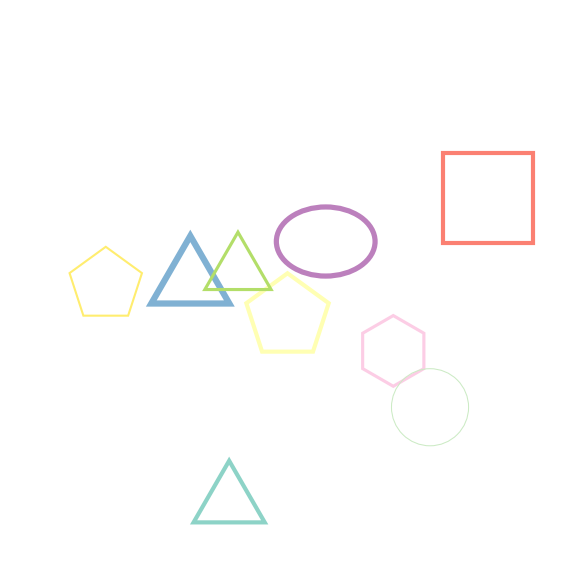[{"shape": "triangle", "thickness": 2, "radius": 0.36, "center": [0.397, 0.13]}, {"shape": "pentagon", "thickness": 2, "radius": 0.38, "center": [0.498, 0.451]}, {"shape": "square", "thickness": 2, "radius": 0.39, "center": [0.845, 0.656]}, {"shape": "triangle", "thickness": 3, "radius": 0.39, "center": [0.33, 0.513]}, {"shape": "triangle", "thickness": 1.5, "radius": 0.33, "center": [0.412, 0.531]}, {"shape": "hexagon", "thickness": 1.5, "radius": 0.31, "center": [0.681, 0.391]}, {"shape": "oval", "thickness": 2.5, "radius": 0.43, "center": [0.564, 0.581]}, {"shape": "circle", "thickness": 0.5, "radius": 0.33, "center": [0.745, 0.294]}, {"shape": "pentagon", "thickness": 1, "radius": 0.33, "center": [0.183, 0.506]}]